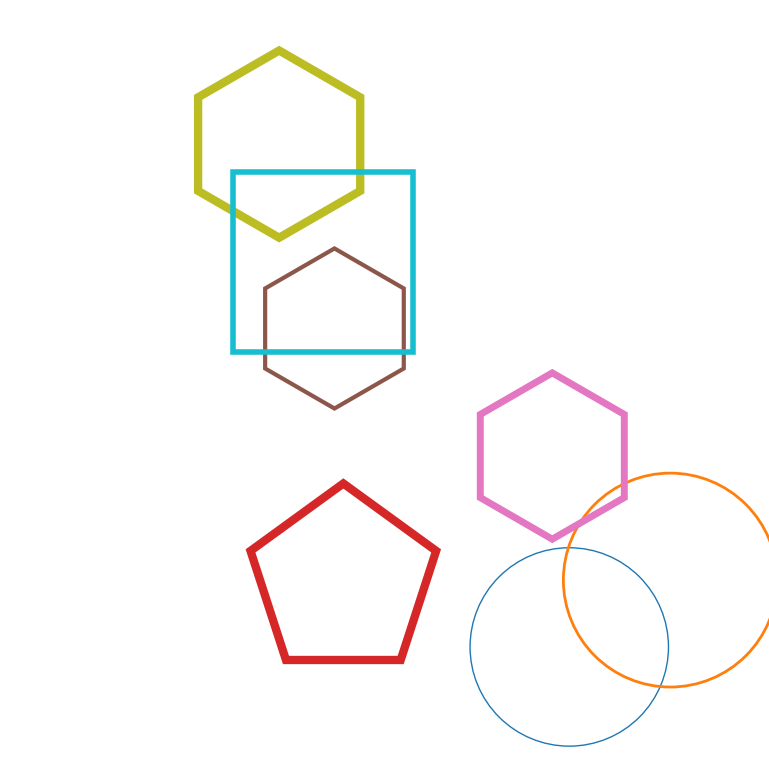[{"shape": "circle", "thickness": 0.5, "radius": 0.64, "center": [0.739, 0.16]}, {"shape": "circle", "thickness": 1, "radius": 0.69, "center": [0.871, 0.247]}, {"shape": "pentagon", "thickness": 3, "radius": 0.63, "center": [0.446, 0.245]}, {"shape": "hexagon", "thickness": 1.5, "radius": 0.52, "center": [0.434, 0.573]}, {"shape": "hexagon", "thickness": 2.5, "radius": 0.54, "center": [0.717, 0.408]}, {"shape": "hexagon", "thickness": 3, "radius": 0.61, "center": [0.363, 0.813]}, {"shape": "square", "thickness": 2, "radius": 0.58, "center": [0.419, 0.66]}]